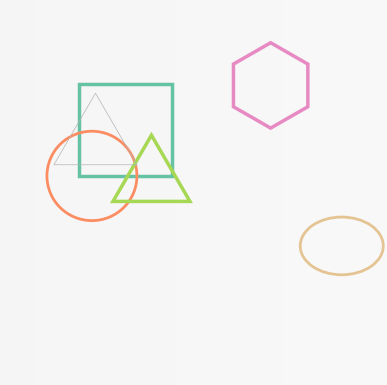[{"shape": "square", "thickness": 2.5, "radius": 0.6, "center": [0.324, 0.661]}, {"shape": "circle", "thickness": 2, "radius": 0.58, "center": [0.237, 0.543]}, {"shape": "hexagon", "thickness": 2.5, "radius": 0.55, "center": [0.698, 0.778]}, {"shape": "triangle", "thickness": 2.5, "radius": 0.57, "center": [0.391, 0.534]}, {"shape": "oval", "thickness": 2, "radius": 0.54, "center": [0.882, 0.361]}, {"shape": "triangle", "thickness": 0.5, "radius": 0.62, "center": [0.246, 0.634]}]